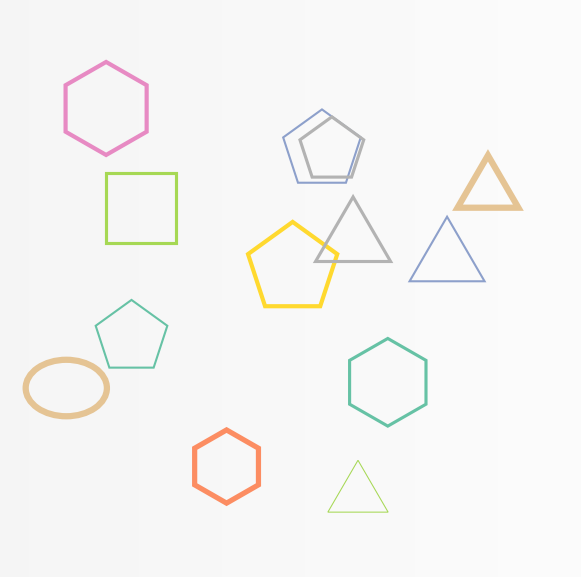[{"shape": "hexagon", "thickness": 1.5, "radius": 0.38, "center": [0.667, 0.337]}, {"shape": "pentagon", "thickness": 1, "radius": 0.32, "center": [0.226, 0.415]}, {"shape": "hexagon", "thickness": 2.5, "radius": 0.32, "center": [0.39, 0.191]}, {"shape": "triangle", "thickness": 1, "radius": 0.37, "center": [0.769, 0.549]}, {"shape": "pentagon", "thickness": 1, "radius": 0.35, "center": [0.554, 0.739]}, {"shape": "hexagon", "thickness": 2, "radius": 0.4, "center": [0.183, 0.811]}, {"shape": "triangle", "thickness": 0.5, "radius": 0.3, "center": [0.616, 0.142]}, {"shape": "square", "thickness": 1.5, "radius": 0.3, "center": [0.243, 0.639]}, {"shape": "pentagon", "thickness": 2, "radius": 0.4, "center": [0.503, 0.534]}, {"shape": "triangle", "thickness": 3, "radius": 0.3, "center": [0.839, 0.67]}, {"shape": "oval", "thickness": 3, "radius": 0.35, "center": [0.114, 0.327]}, {"shape": "pentagon", "thickness": 1.5, "radius": 0.29, "center": [0.571, 0.739]}, {"shape": "triangle", "thickness": 1.5, "radius": 0.37, "center": [0.607, 0.584]}]